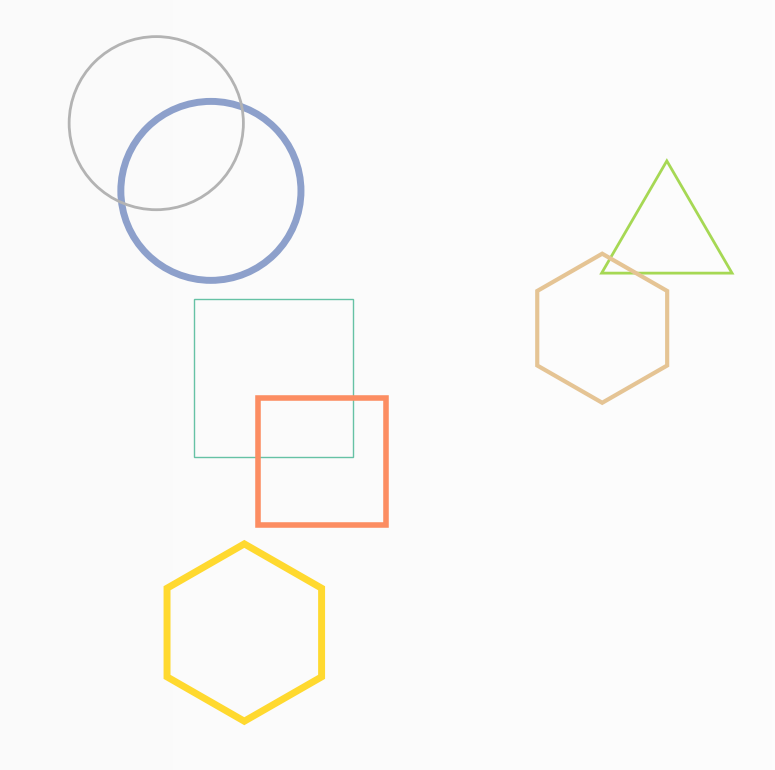[{"shape": "square", "thickness": 0.5, "radius": 0.51, "center": [0.353, 0.509]}, {"shape": "square", "thickness": 2, "radius": 0.41, "center": [0.415, 0.401]}, {"shape": "circle", "thickness": 2.5, "radius": 0.58, "center": [0.272, 0.752]}, {"shape": "triangle", "thickness": 1, "radius": 0.49, "center": [0.86, 0.694]}, {"shape": "hexagon", "thickness": 2.5, "radius": 0.58, "center": [0.315, 0.179]}, {"shape": "hexagon", "thickness": 1.5, "radius": 0.48, "center": [0.777, 0.574]}, {"shape": "circle", "thickness": 1, "radius": 0.56, "center": [0.202, 0.84]}]